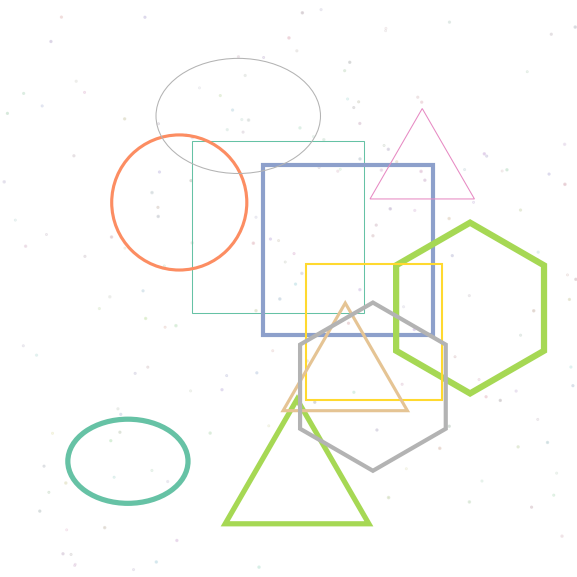[{"shape": "square", "thickness": 0.5, "radius": 0.75, "center": [0.482, 0.606]}, {"shape": "oval", "thickness": 2.5, "radius": 0.52, "center": [0.222, 0.2]}, {"shape": "circle", "thickness": 1.5, "radius": 0.58, "center": [0.31, 0.649]}, {"shape": "square", "thickness": 2, "radius": 0.73, "center": [0.602, 0.566]}, {"shape": "triangle", "thickness": 0.5, "radius": 0.52, "center": [0.731, 0.707]}, {"shape": "triangle", "thickness": 2.5, "radius": 0.72, "center": [0.514, 0.164]}, {"shape": "hexagon", "thickness": 3, "radius": 0.74, "center": [0.814, 0.466]}, {"shape": "square", "thickness": 1, "radius": 0.59, "center": [0.648, 0.424]}, {"shape": "triangle", "thickness": 1.5, "radius": 0.62, "center": [0.598, 0.35]}, {"shape": "hexagon", "thickness": 2, "radius": 0.73, "center": [0.646, 0.33]}, {"shape": "oval", "thickness": 0.5, "radius": 0.71, "center": [0.413, 0.798]}]